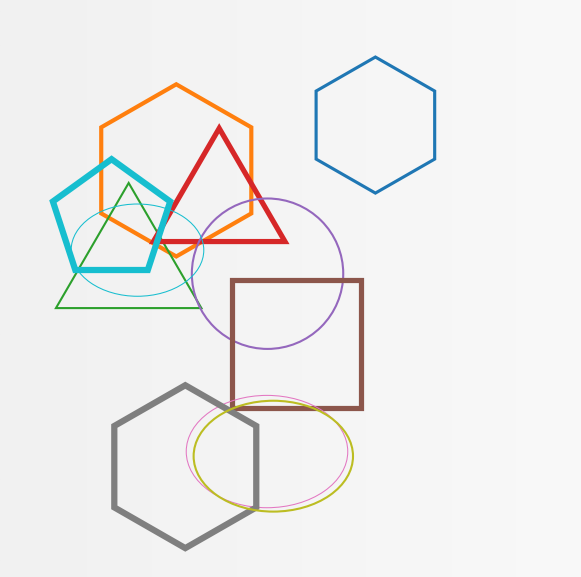[{"shape": "hexagon", "thickness": 1.5, "radius": 0.59, "center": [0.646, 0.783]}, {"shape": "hexagon", "thickness": 2, "radius": 0.75, "center": [0.303, 0.704]}, {"shape": "triangle", "thickness": 1, "radius": 0.72, "center": [0.221, 0.538]}, {"shape": "triangle", "thickness": 2.5, "radius": 0.65, "center": [0.377, 0.646]}, {"shape": "circle", "thickness": 1, "radius": 0.65, "center": [0.46, 0.525]}, {"shape": "square", "thickness": 2.5, "radius": 0.56, "center": [0.51, 0.404]}, {"shape": "oval", "thickness": 0.5, "radius": 0.69, "center": [0.459, 0.217]}, {"shape": "hexagon", "thickness": 3, "radius": 0.71, "center": [0.319, 0.191]}, {"shape": "oval", "thickness": 1, "radius": 0.69, "center": [0.47, 0.209]}, {"shape": "oval", "thickness": 0.5, "radius": 0.57, "center": [0.237, 0.566]}, {"shape": "pentagon", "thickness": 3, "radius": 0.53, "center": [0.192, 0.617]}]